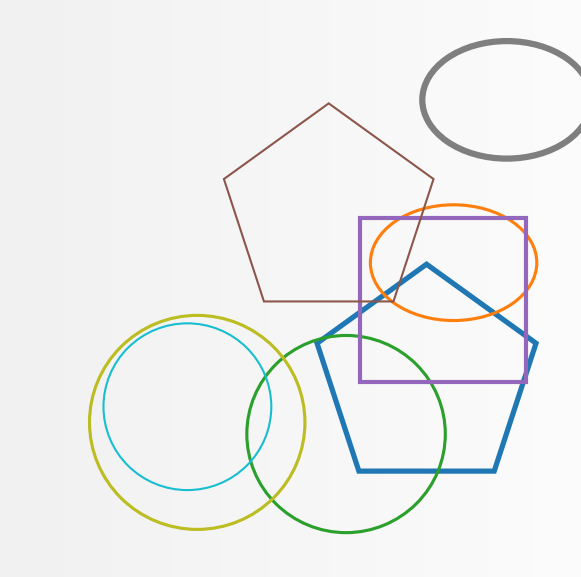[{"shape": "pentagon", "thickness": 2.5, "radius": 0.99, "center": [0.734, 0.344]}, {"shape": "oval", "thickness": 1.5, "radius": 0.72, "center": [0.78, 0.544]}, {"shape": "circle", "thickness": 1.5, "radius": 0.85, "center": [0.595, 0.248]}, {"shape": "square", "thickness": 2, "radius": 0.71, "center": [0.762, 0.479]}, {"shape": "pentagon", "thickness": 1, "radius": 0.95, "center": [0.566, 0.631]}, {"shape": "oval", "thickness": 3, "radius": 0.73, "center": [0.872, 0.826]}, {"shape": "circle", "thickness": 1.5, "radius": 0.93, "center": [0.339, 0.268]}, {"shape": "circle", "thickness": 1, "radius": 0.72, "center": [0.322, 0.295]}]